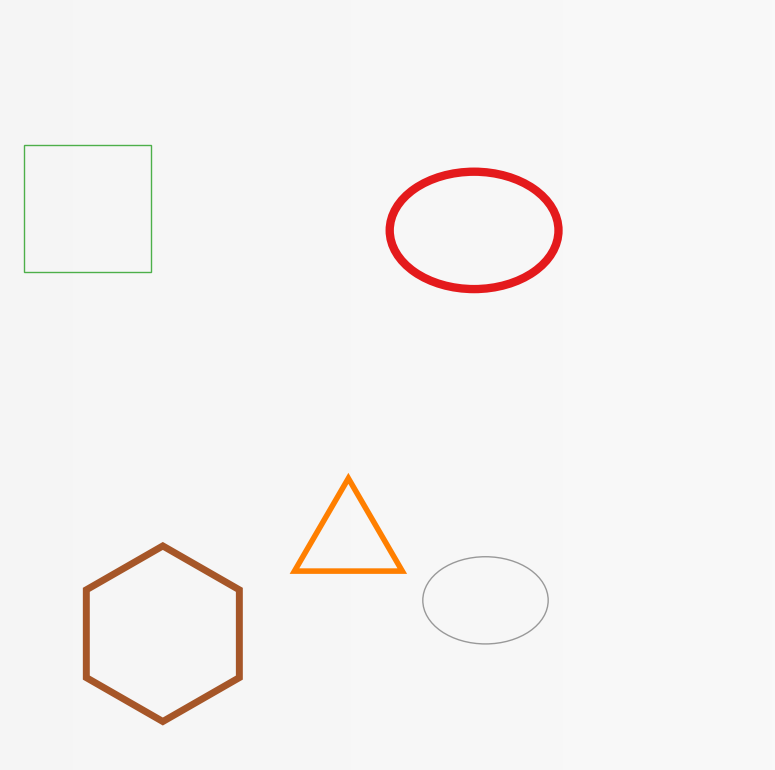[{"shape": "oval", "thickness": 3, "radius": 0.54, "center": [0.612, 0.701]}, {"shape": "square", "thickness": 0.5, "radius": 0.41, "center": [0.113, 0.729]}, {"shape": "triangle", "thickness": 2, "radius": 0.4, "center": [0.45, 0.298]}, {"shape": "hexagon", "thickness": 2.5, "radius": 0.57, "center": [0.21, 0.177]}, {"shape": "oval", "thickness": 0.5, "radius": 0.4, "center": [0.626, 0.22]}]